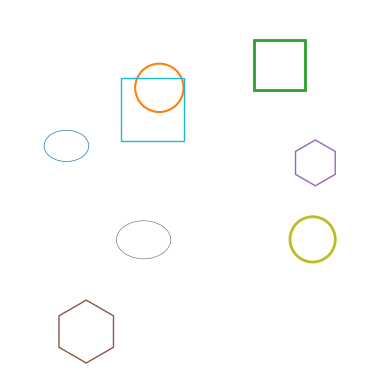[{"shape": "oval", "thickness": 0.5, "radius": 0.29, "center": [0.172, 0.621]}, {"shape": "circle", "thickness": 1.5, "radius": 0.31, "center": [0.414, 0.772]}, {"shape": "square", "thickness": 2, "radius": 0.33, "center": [0.726, 0.832]}, {"shape": "hexagon", "thickness": 1, "radius": 0.3, "center": [0.819, 0.577]}, {"shape": "hexagon", "thickness": 1, "radius": 0.41, "center": [0.224, 0.139]}, {"shape": "oval", "thickness": 0.5, "radius": 0.35, "center": [0.373, 0.377]}, {"shape": "circle", "thickness": 2, "radius": 0.29, "center": [0.812, 0.378]}, {"shape": "square", "thickness": 1, "radius": 0.41, "center": [0.397, 0.715]}]